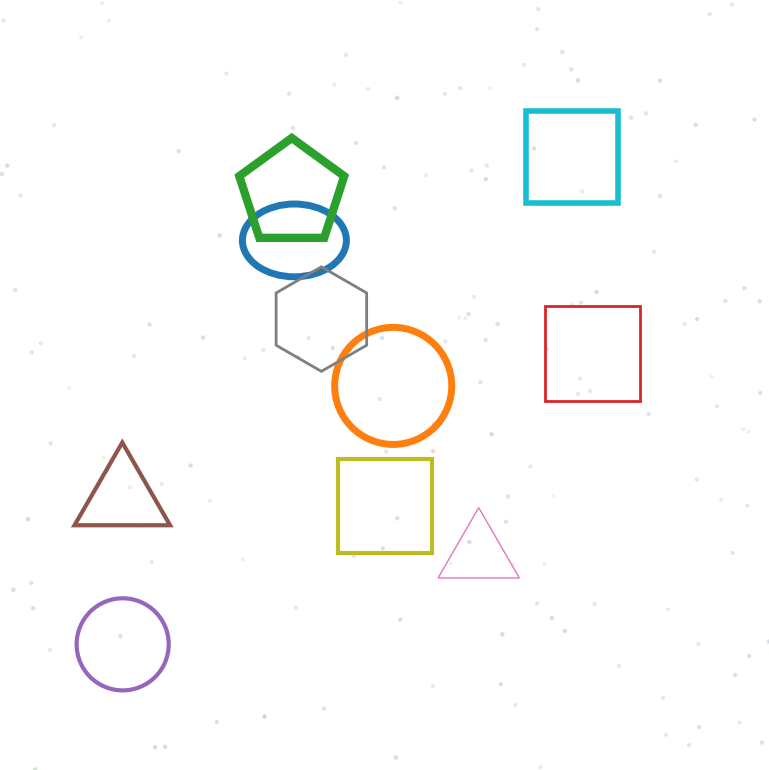[{"shape": "oval", "thickness": 2.5, "radius": 0.34, "center": [0.382, 0.688]}, {"shape": "circle", "thickness": 2.5, "radius": 0.38, "center": [0.511, 0.499]}, {"shape": "pentagon", "thickness": 3, "radius": 0.36, "center": [0.379, 0.749]}, {"shape": "square", "thickness": 1, "radius": 0.31, "center": [0.769, 0.541]}, {"shape": "circle", "thickness": 1.5, "radius": 0.3, "center": [0.159, 0.163]}, {"shape": "triangle", "thickness": 1.5, "radius": 0.36, "center": [0.159, 0.354]}, {"shape": "triangle", "thickness": 0.5, "radius": 0.3, "center": [0.622, 0.28]}, {"shape": "hexagon", "thickness": 1, "radius": 0.34, "center": [0.417, 0.586]}, {"shape": "square", "thickness": 1.5, "radius": 0.31, "center": [0.5, 0.343]}, {"shape": "square", "thickness": 2, "radius": 0.3, "center": [0.743, 0.796]}]